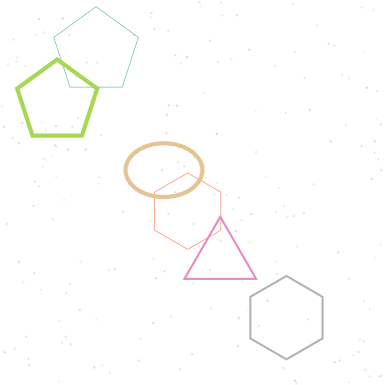[{"shape": "pentagon", "thickness": 0.5, "radius": 0.58, "center": [0.25, 0.867]}, {"shape": "hexagon", "thickness": 0.5, "radius": 0.5, "center": [0.488, 0.451]}, {"shape": "triangle", "thickness": 1.5, "radius": 0.54, "center": [0.572, 0.329]}, {"shape": "pentagon", "thickness": 3, "radius": 0.55, "center": [0.149, 0.736]}, {"shape": "oval", "thickness": 3, "radius": 0.5, "center": [0.426, 0.558]}, {"shape": "hexagon", "thickness": 1.5, "radius": 0.54, "center": [0.744, 0.175]}]